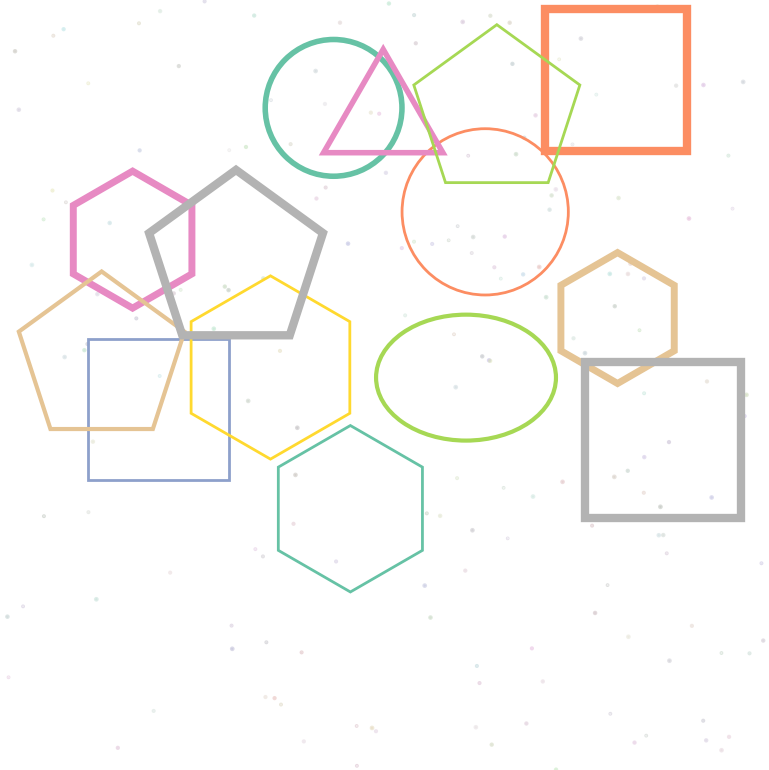[{"shape": "circle", "thickness": 2, "radius": 0.44, "center": [0.433, 0.86]}, {"shape": "hexagon", "thickness": 1, "radius": 0.54, "center": [0.455, 0.339]}, {"shape": "circle", "thickness": 1, "radius": 0.54, "center": [0.63, 0.725]}, {"shape": "square", "thickness": 3, "radius": 0.46, "center": [0.8, 0.896]}, {"shape": "square", "thickness": 1, "radius": 0.46, "center": [0.206, 0.468]}, {"shape": "hexagon", "thickness": 2.5, "radius": 0.44, "center": [0.172, 0.689]}, {"shape": "triangle", "thickness": 2, "radius": 0.45, "center": [0.498, 0.846]}, {"shape": "oval", "thickness": 1.5, "radius": 0.58, "center": [0.605, 0.51]}, {"shape": "pentagon", "thickness": 1, "radius": 0.57, "center": [0.645, 0.855]}, {"shape": "hexagon", "thickness": 1, "radius": 0.6, "center": [0.351, 0.523]}, {"shape": "pentagon", "thickness": 1.5, "radius": 0.57, "center": [0.132, 0.534]}, {"shape": "hexagon", "thickness": 2.5, "radius": 0.42, "center": [0.802, 0.587]}, {"shape": "square", "thickness": 3, "radius": 0.5, "center": [0.861, 0.429]}, {"shape": "pentagon", "thickness": 3, "radius": 0.59, "center": [0.307, 0.661]}]